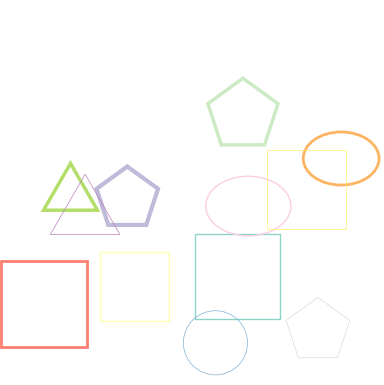[{"shape": "square", "thickness": 1, "radius": 0.55, "center": [0.617, 0.282]}, {"shape": "square", "thickness": 1, "radius": 0.45, "center": [0.349, 0.255]}, {"shape": "pentagon", "thickness": 3, "radius": 0.42, "center": [0.331, 0.484]}, {"shape": "square", "thickness": 2, "radius": 0.56, "center": [0.114, 0.211]}, {"shape": "circle", "thickness": 0.5, "radius": 0.42, "center": [0.56, 0.11]}, {"shape": "oval", "thickness": 2, "radius": 0.49, "center": [0.886, 0.588]}, {"shape": "triangle", "thickness": 2.5, "radius": 0.4, "center": [0.183, 0.494]}, {"shape": "oval", "thickness": 1, "radius": 0.55, "center": [0.645, 0.465]}, {"shape": "pentagon", "thickness": 0.5, "radius": 0.43, "center": [0.826, 0.141]}, {"shape": "triangle", "thickness": 0.5, "radius": 0.52, "center": [0.221, 0.443]}, {"shape": "pentagon", "thickness": 2.5, "radius": 0.48, "center": [0.631, 0.701]}, {"shape": "square", "thickness": 0.5, "radius": 0.51, "center": [0.796, 0.508]}]